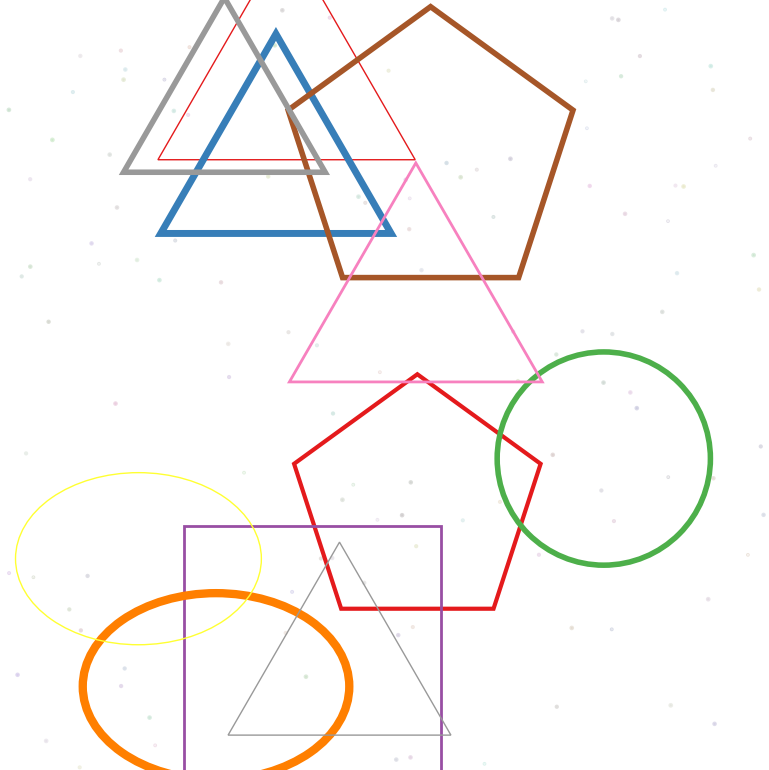[{"shape": "triangle", "thickness": 0.5, "radius": 0.96, "center": [0.372, 0.889]}, {"shape": "pentagon", "thickness": 1.5, "radius": 0.84, "center": [0.542, 0.346]}, {"shape": "triangle", "thickness": 2.5, "radius": 0.86, "center": [0.358, 0.783]}, {"shape": "circle", "thickness": 2, "radius": 0.69, "center": [0.784, 0.404]}, {"shape": "square", "thickness": 1, "radius": 0.84, "center": [0.406, 0.15]}, {"shape": "oval", "thickness": 3, "radius": 0.87, "center": [0.281, 0.109]}, {"shape": "oval", "thickness": 0.5, "radius": 0.8, "center": [0.18, 0.274]}, {"shape": "pentagon", "thickness": 2, "radius": 0.97, "center": [0.559, 0.797]}, {"shape": "triangle", "thickness": 1, "radius": 0.95, "center": [0.54, 0.599]}, {"shape": "triangle", "thickness": 2, "radius": 0.76, "center": [0.291, 0.852]}, {"shape": "triangle", "thickness": 0.5, "radius": 0.84, "center": [0.441, 0.129]}]